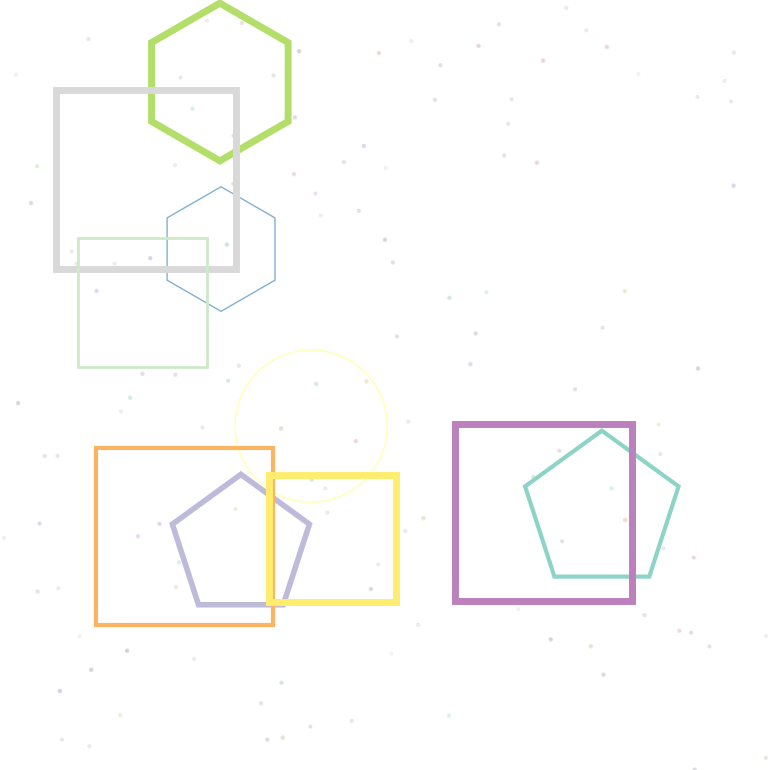[{"shape": "pentagon", "thickness": 1.5, "radius": 0.52, "center": [0.782, 0.336]}, {"shape": "circle", "thickness": 0.5, "radius": 0.49, "center": [0.404, 0.447]}, {"shape": "pentagon", "thickness": 2, "radius": 0.47, "center": [0.313, 0.29]}, {"shape": "hexagon", "thickness": 0.5, "radius": 0.4, "center": [0.287, 0.677]}, {"shape": "square", "thickness": 1.5, "radius": 0.57, "center": [0.239, 0.303]}, {"shape": "hexagon", "thickness": 2.5, "radius": 0.51, "center": [0.286, 0.893]}, {"shape": "square", "thickness": 2.5, "radius": 0.58, "center": [0.189, 0.767]}, {"shape": "square", "thickness": 2.5, "radius": 0.57, "center": [0.706, 0.334]}, {"shape": "square", "thickness": 1, "radius": 0.42, "center": [0.185, 0.607]}, {"shape": "square", "thickness": 2.5, "radius": 0.41, "center": [0.431, 0.301]}]